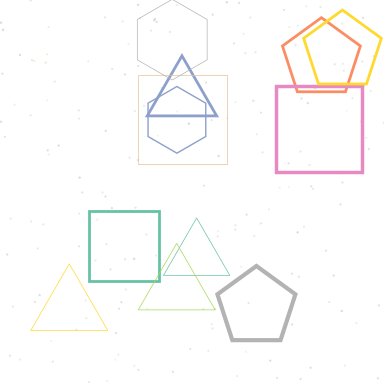[{"shape": "square", "thickness": 2, "radius": 0.45, "center": [0.322, 0.361]}, {"shape": "triangle", "thickness": 0.5, "radius": 0.5, "center": [0.511, 0.334]}, {"shape": "pentagon", "thickness": 2, "radius": 0.53, "center": [0.835, 0.848]}, {"shape": "triangle", "thickness": 2, "radius": 0.52, "center": [0.473, 0.751]}, {"shape": "hexagon", "thickness": 1, "radius": 0.43, "center": [0.459, 0.689]}, {"shape": "square", "thickness": 2.5, "radius": 0.56, "center": [0.83, 0.666]}, {"shape": "triangle", "thickness": 0.5, "radius": 0.58, "center": [0.459, 0.253]}, {"shape": "triangle", "thickness": 0.5, "radius": 0.58, "center": [0.18, 0.199]}, {"shape": "pentagon", "thickness": 2, "radius": 0.53, "center": [0.89, 0.868]}, {"shape": "square", "thickness": 0.5, "radius": 0.58, "center": [0.473, 0.689]}, {"shape": "hexagon", "thickness": 0.5, "radius": 0.52, "center": [0.447, 0.897]}, {"shape": "pentagon", "thickness": 3, "radius": 0.53, "center": [0.666, 0.203]}]